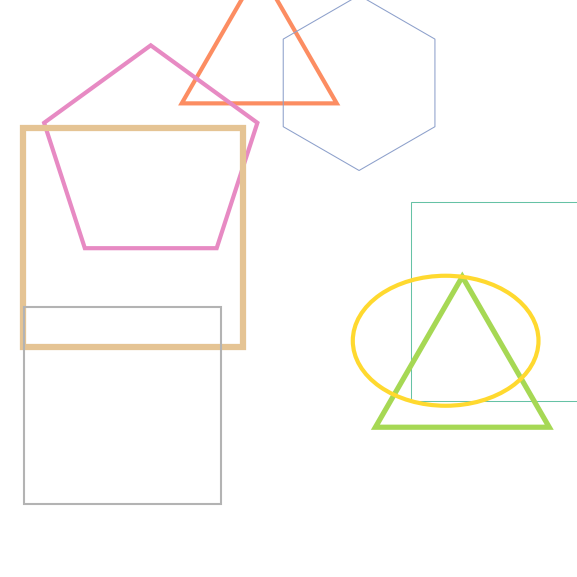[{"shape": "square", "thickness": 0.5, "radius": 0.86, "center": [0.884, 0.477]}, {"shape": "triangle", "thickness": 2, "radius": 0.77, "center": [0.449, 0.898]}, {"shape": "hexagon", "thickness": 0.5, "radius": 0.76, "center": [0.622, 0.856]}, {"shape": "pentagon", "thickness": 2, "radius": 0.97, "center": [0.261, 0.726]}, {"shape": "triangle", "thickness": 2.5, "radius": 0.87, "center": [0.801, 0.346]}, {"shape": "oval", "thickness": 2, "radius": 0.8, "center": [0.772, 0.409]}, {"shape": "square", "thickness": 3, "radius": 0.95, "center": [0.231, 0.588]}, {"shape": "square", "thickness": 1, "radius": 0.85, "center": [0.211, 0.297]}]